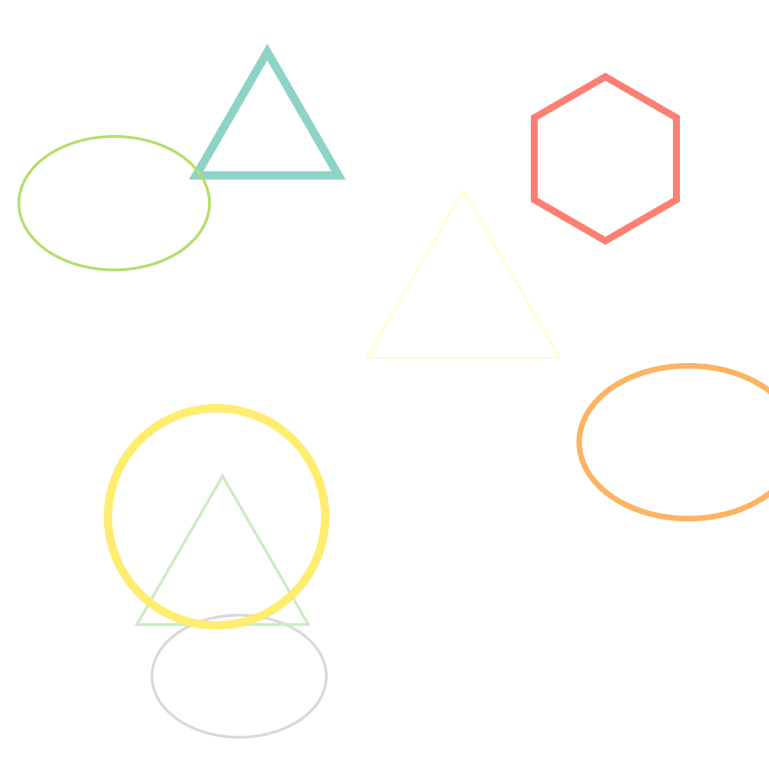[{"shape": "triangle", "thickness": 3, "radius": 0.53, "center": [0.347, 0.826]}, {"shape": "triangle", "thickness": 0.5, "radius": 0.72, "center": [0.601, 0.608]}, {"shape": "hexagon", "thickness": 2.5, "radius": 0.53, "center": [0.786, 0.794]}, {"shape": "oval", "thickness": 2, "radius": 0.71, "center": [0.894, 0.426]}, {"shape": "oval", "thickness": 1, "radius": 0.62, "center": [0.148, 0.736]}, {"shape": "oval", "thickness": 1, "radius": 0.57, "center": [0.311, 0.122]}, {"shape": "triangle", "thickness": 1, "radius": 0.64, "center": [0.289, 0.253]}, {"shape": "circle", "thickness": 3, "radius": 0.71, "center": [0.281, 0.329]}]